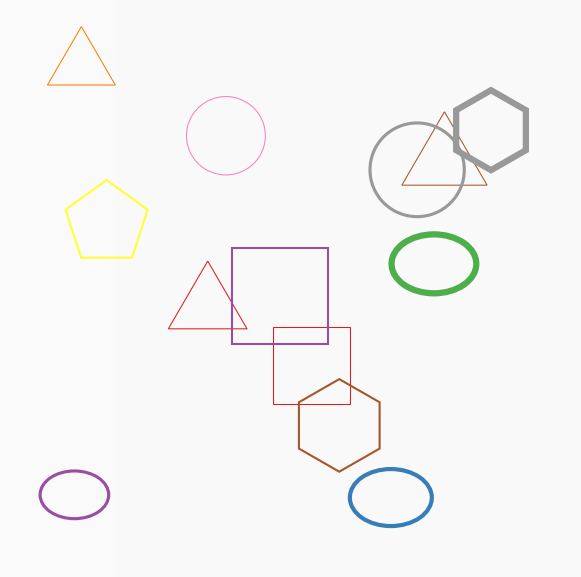[{"shape": "square", "thickness": 0.5, "radius": 0.33, "center": [0.535, 0.367]}, {"shape": "triangle", "thickness": 0.5, "radius": 0.39, "center": [0.357, 0.469]}, {"shape": "oval", "thickness": 2, "radius": 0.35, "center": [0.672, 0.138]}, {"shape": "oval", "thickness": 3, "radius": 0.36, "center": [0.747, 0.542]}, {"shape": "oval", "thickness": 1.5, "radius": 0.3, "center": [0.128, 0.142]}, {"shape": "square", "thickness": 1, "radius": 0.42, "center": [0.482, 0.487]}, {"shape": "triangle", "thickness": 0.5, "radius": 0.34, "center": [0.14, 0.886]}, {"shape": "pentagon", "thickness": 1, "radius": 0.37, "center": [0.183, 0.613]}, {"shape": "triangle", "thickness": 0.5, "radius": 0.42, "center": [0.765, 0.721]}, {"shape": "hexagon", "thickness": 1, "radius": 0.4, "center": [0.584, 0.262]}, {"shape": "circle", "thickness": 0.5, "radius": 0.34, "center": [0.389, 0.764]}, {"shape": "hexagon", "thickness": 3, "radius": 0.35, "center": [0.845, 0.774]}, {"shape": "circle", "thickness": 1.5, "radius": 0.41, "center": [0.718, 0.705]}]